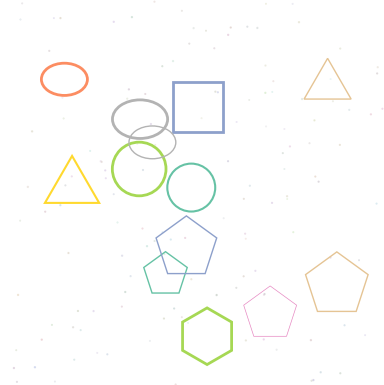[{"shape": "pentagon", "thickness": 1, "radius": 0.3, "center": [0.43, 0.287]}, {"shape": "circle", "thickness": 1.5, "radius": 0.31, "center": [0.497, 0.513]}, {"shape": "oval", "thickness": 2, "radius": 0.3, "center": [0.167, 0.794]}, {"shape": "pentagon", "thickness": 1, "radius": 0.41, "center": [0.484, 0.356]}, {"shape": "square", "thickness": 2, "radius": 0.32, "center": [0.514, 0.722]}, {"shape": "pentagon", "thickness": 0.5, "radius": 0.36, "center": [0.702, 0.185]}, {"shape": "hexagon", "thickness": 2, "radius": 0.37, "center": [0.538, 0.127]}, {"shape": "circle", "thickness": 2, "radius": 0.35, "center": [0.361, 0.561]}, {"shape": "triangle", "thickness": 1.5, "radius": 0.41, "center": [0.187, 0.514]}, {"shape": "triangle", "thickness": 1, "radius": 0.35, "center": [0.851, 0.778]}, {"shape": "pentagon", "thickness": 1, "radius": 0.43, "center": [0.875, 0.26]}, {"shape": "oval", "thickness": 2, "radius": 0.36, "center": [0.364, 0.69]}, {"shape": "oval", "thickness": 1, "radius": 0.3, "center": [0.396, 0.63]}]